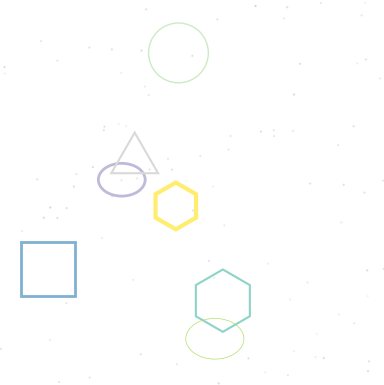[{"shape": "hexagon", "thickness": 1.5, "radius": 0.4, "center": [0.579, 0.219]}, {"shape": "oval", "thickness": 2, "radius": 0.3, "center": [0.316, 0.533]}, {"shape": "square", "thickness": 2, "radius": 0.35, "center": [0.124, 0.301]}, {"shape": "oval", "thickness": 0.5, "radius": 0.38, "center": [0.558, 0.12]}, {"shape": "triangle", "thickness": 1.5, "radius": 0.35, "center": [0.35, 0.585]}, {"shape": "circle", "thickness": 1, "radius": 0.39, "center": [0.464, 0.863]}, {"shape": "hexagon", "thickness": 3, "radius": 0.3, "center": [0.457, 0.465]}]